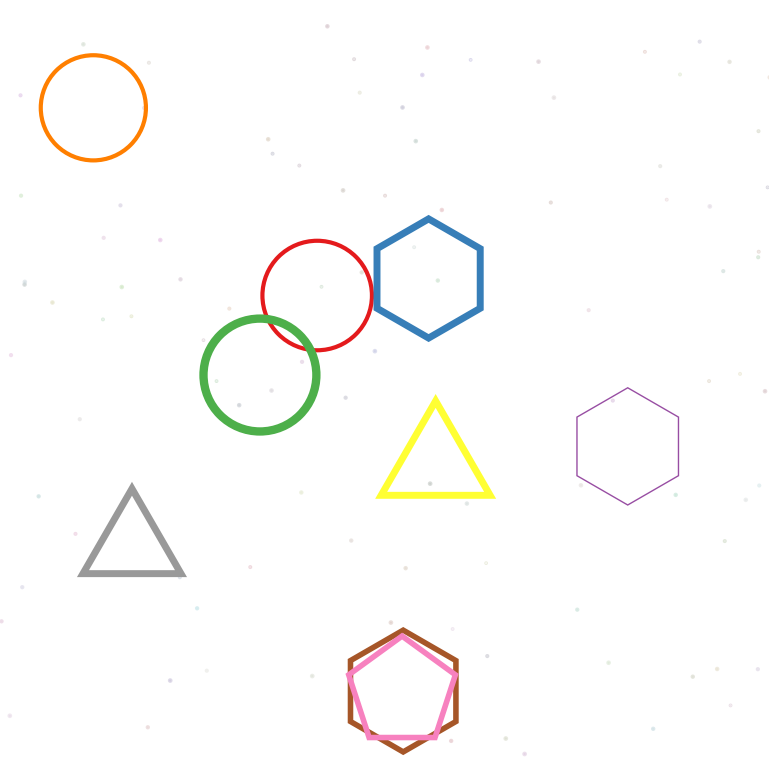[{"shape": "circle", "thickness": 1.5, "radius": 0.36, "center": [0.412, 0.616]}, {"shape": "hexagon", "thickness": 2.5, "radius": 0.39, "center": [0.557, 0.638]}, {"shape": "circle", "thickness": 3, "radius": 0.37, "center": [0.338, 0.513]}, {"shape": "hexagon", "thickness": 0.5, "radius": 0.38, "center": [0.815, 0.42]}, {"shape": "circle", "thickness": 1.5, "radius": 0.34, "center": [0.121, 0.86]}, {"shape": "triangle", "thickness": 2.5, "radius": 0.41, "center": [0.566, 0.398]}, {"shape": "hexagon", "thickness": 2, "radius": 0.4, "center": [0.524, 0.103]}, {"shape": "pentagon", "thickness": 2, "radius": 0.36, "center": [0.522, 0.101]}, {"shape": "triangle", "thickness": 2.5, "radius": 0.37, "center": [0.171, 0.292]}]